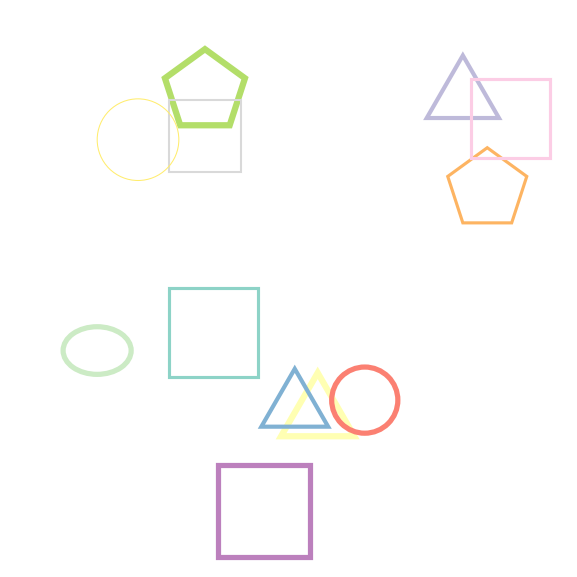[{"shape": "square", "thickness": 1.5, "radius": 0.39, "center": [0.37, 0.423]}, {"shape": "triangle", "thickness": 3, "radius": 0.37, "center": [0.55, 0.28]}, {"shape": "triangle", "thickness": 2, "radius": 0.36, "center": [0.801, 0.831]}, {"shape": "circle", "thickness": 2.5, "radius": 0.29, "center": [0.632, 0.306]}, {"shape": "triangle", "thickness": 2, "radius": 0.33, "center": [0.51, 0.294]}, {"shape": "pentagon", "thickness": 1.5, "radius": 0.36, "center": [0.844, 0.671]}, {"shape": "pentagon", "thickness": 3, "radius": 0.36, "center": [0.355, 0.841]}, {"shape": "square", "thickness": 1.5, "radius": 0.34, "center": [0.884, 0.794]}, {"shape": "square", "thickness": 1, "radius": 0.31, "center": [0.355, 0.763]}, {"shape": "square", "thickness": 2.5, "radius": 0.4, "center": [0.457, 0.114]}, {"shape": "oval", "thickness": 2.5, "radius": 0.29, "center": [0.168, 0.392]}, {"shape": "circle", "thickness": 0.5, "radius": 0.35, "center": [0.239, 0.757]}]